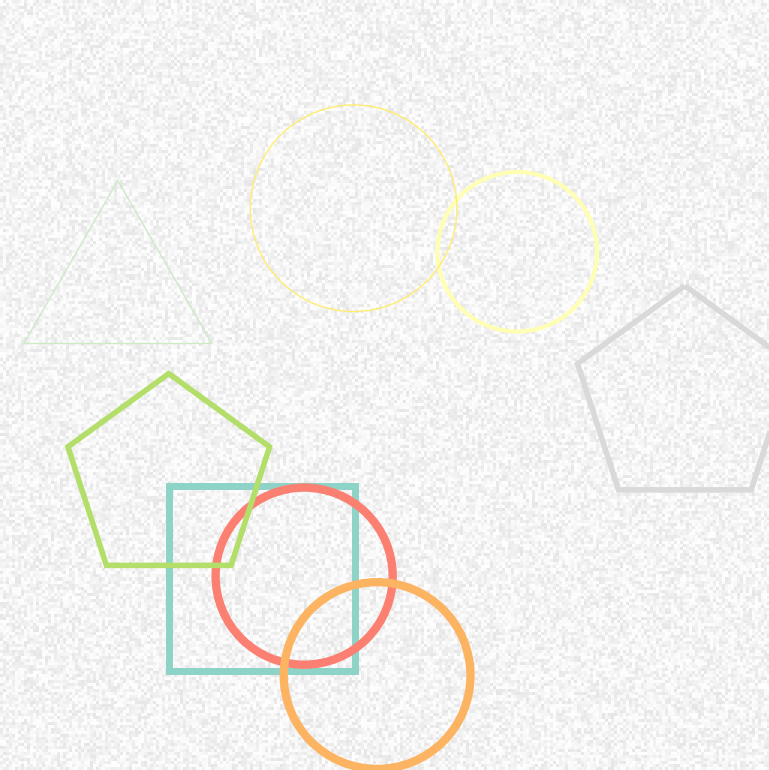[{"shape": "square", "thickness": 2.5, "radius": 0.6, "center": [0.34, 0.249]}, {"shape": "circle", "thickness": 1.5, "radius": 0.52, "center": [0.672, 0.673]}, {"shape": "circle", "thickness": 3, "radius": 0.58, "center": [0.395, 0.252]}, {"shape": "circle", "thickness": 3, "radius": 0.61, "center": [0.49, 0.123]}, {"shape": "pentagon", "thickness": 2, "radius": 0.69, "center": [0.219, 0.377]}, {"shape": "pentagon", "thickness": 2, "radius": 0.73, "center": [0.889, 0.482]}, {"shape": "triangle", "thickness": 0.5, "radius": 0.71, "center": [0.153, 0.624]}, {"shape": "circle", "thickness": 0.5, "radius": 0.67, "center": [0.459, 0.73]}]